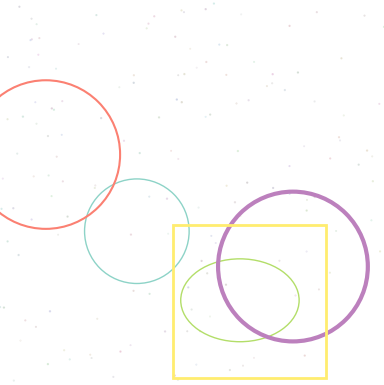[{"shape": "circle", "thickness": 1, "radius": 0.68, "center": [0.355, 0.399]}, {"shape": "circle", "thickness": 1.5, "radius": 0.96, "center": [0.119, 0.599]}, {"shape": "oval", "thickness": 1, "radius": 0.77, "center": [0.623, 0.22]}, {"shape": "circle", "thickness": 3, "radius": 0.97, "center": [0.761, 0.308]}, {"shape": "square", "thickness": 2, "radius": 0.99, "center": [0.648, 0.217]}]